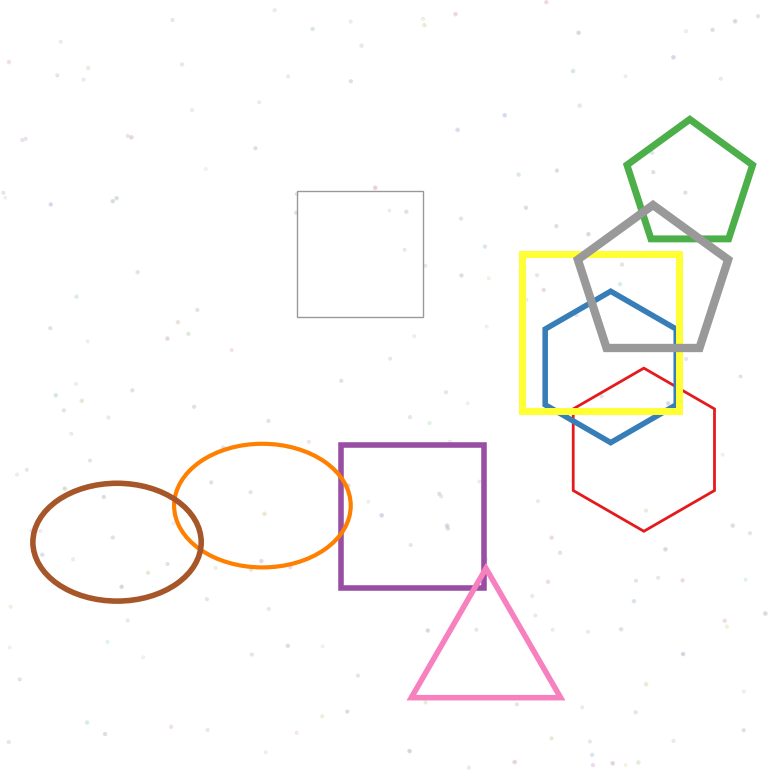[{"shape": "hexagon", "thickness": 1, "radius": 0.53, "center": [0.836, 0.416]}, {"shape": "hexagon", "thickness": 2, "radius": 0.49, "center": [0.793, 0.523]}, {"shape": "pentagon", "thickness": 2.5, "radius": 0.43, "center": [0.896, 0.759]}, {"shape": "square", "thickness": 2, "radius": 0.46, "center": [0.536, 0.329]}, {"shape": "oval", "thickness": 1.5, "radius": 0.57, "center": [0.341, 0.343]}, {"shape": "square", "thickness": 2.5, "radius": 0.51, "center": [0.78, 0.568]}, {"shape": "oval", "thickness": 2, "radius": 0.55, "center": [0.152, 0.296]}, {"shape": "triangle", "thickness": 2, "radius": 0.56, "center": [0.631, 0.15]}, {"shape": "square", "thickness": 0.5, "radius": 0.41, "center": [0.468, 0.67]}, {"shape": "pentagon", "thickness": 3, "radius": 0.51, "center": [0.848, 0.631]}]